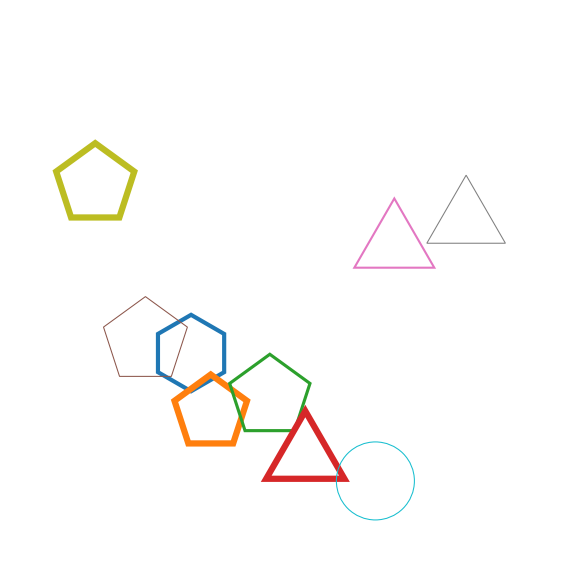[{"shape": "hexagon", "thickness": 2, "radius": 0.33, "center": [0.331, 0.388]}, {"shape": "pentagon", "thickness": 3, "radius": 0.33, "center": [0.365, 0.285]}, {"shape": "pentagon", "thickness": 1.5, "radius": 0.37, "center": [0.467, 0.313]}, {"shape": "triangle", "thickness": 3, "radius": 0.39, "center": [0.529, 0.209]}, {"shape": "pentagon", "thickness": 0.5, "radius": 0.38, "center": [0.252, 0.409]}, {"shape": "triangle", "thickness": 1, "radius": 0.4, "center": [0.683, 0.576]}, {"shape": "triangle", "thickness": 0.5, "radius": 0.39, "center": [0.807, 0.617]}, {"shape": "pentagon", "thickness": 3, "radius": 0.36, "center": [0.165, 0.68]}, {"shape": "circle", "thickness": 0.5, "radius": 0.34, "center": [0.65, 0.166]}]